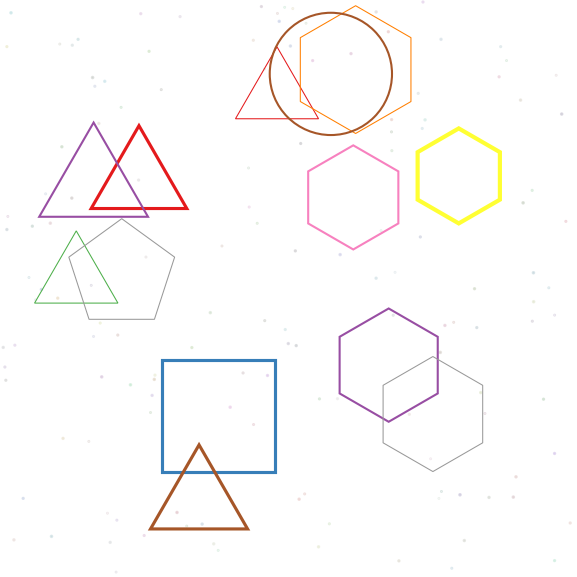[{"shape": "triangle", "thickness": 0.5, "radius": 0.42, "center": [0.48, 0.835]}, {"shape": "triangle", "thickness": 1.5, "radius": 0.48, "center": [0.241, 0.686]}, {"shape": "square", "thickness": 1.5, "radius": 0.49, "center": [0.378, 0.279]}, {"shape": "triangle", "thickness": 0.5, "radius": 0.42, "center": [0.132, 0.516]}, {"shape": "triangle", "thickness": 1, "radius": 0.54, "center": [0.162, 0.678]}, {"shape": "hexagon", "thickness": 1, "radius": 0.49, "center": [0.673, 0.367]}, {"shape": "hexagon", "thickness": 0.5, "radius": 0.55, "center": [0.616, 0.879]}, {"shape": "hexagon", "thickness": 2, "radius": 0.41, "center": [0.794, 0.695]}, {"shape": "circle", "thickness": 1, "radius": 0.53, "center": [0.573, 0.871]}, {"shape": "triangle", "thickness": 1.5, "radius": 0.49, "center": [0.345, 0.132]}, {"shape": "hexagon", "thickness": 1, "radius": 0.45, "center": [0.612, 0.657]}, {"shape": "hexagon", "thickness": 0.5, "radius": 0.5, "center": [0.75, 0.282]}, {"shape": "pentagon", "thickness": 0.5, "radius": 0.48, "center": [0.211, 0.524]}]